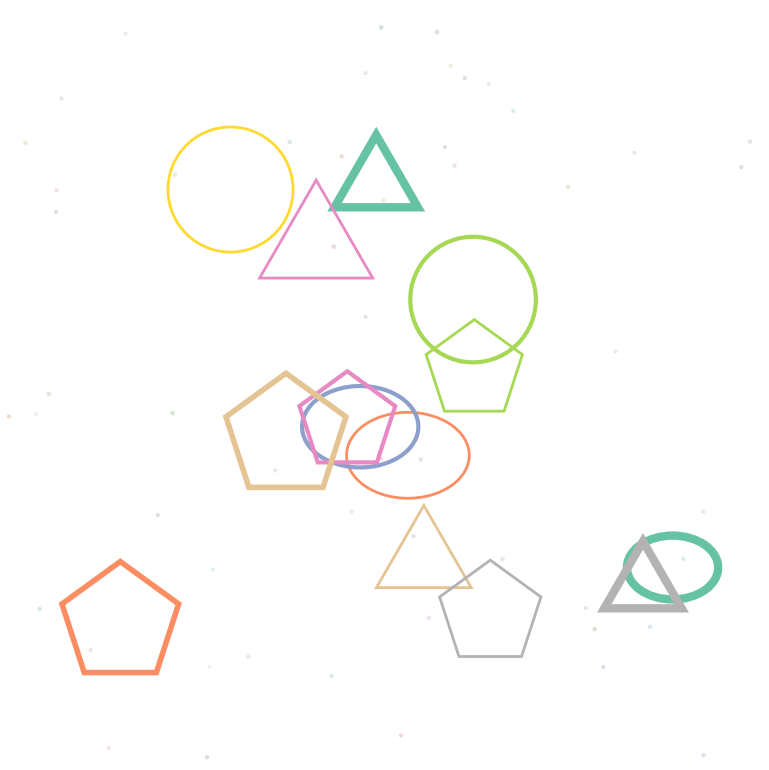[{"shape": "oval", "thickness": 3, "radius": 0.3, "center": [0.873, 0.263]}, {"shape": "triangle", "thickness": 3, "radius": 0.31, "center": [0.489, 0.762]}, {"shape": "oval", "thickness": 1, "radius": 0.4, "center": [0.53, 0.409]}, {"shape": "pentagon", "thickness": 2, "radius": 0.4, "center": [0.156, 0.191]}, {"shape": "oval", "thickness": 1.5, "radius": 0.38, "center": [0.468, 0.446]}, {"shape": "pentagon", "thickness": 1.5, "radius": 0.33, "center": [0.451, 0.452]}, {"shape": "triangle", "thickness": 1, "radius": 0.42, "center": [0.411, 0.681]}, {"shape": "pentagon", "thickness": 1, "radius": 0.33, "center": [0.616, 0.519]}, {"shape": "circle", "thickness": 1.5, "radius": 0.41, "center": [0.614, 0.611]}, {"shape": "circle", "thickness": 1, "radius": 0.41, "center": [0.299, 0.754]}, {"shape": "pentagon", "thickness": 2, "radius": 0.41, "center": [0.371, 0.433]}, {"shape": "triangle", "thickness": 1, "radius": 0.36, "center": [0.55, 0.272]}, {"shape": "pentagon", "thickness": 1, "radius": 0.35, "center": [0.637, 0.203]}, {"shape": "triangle", "thickness": 3, "radius": 0.29, "center": [0.835, 0.239]}]